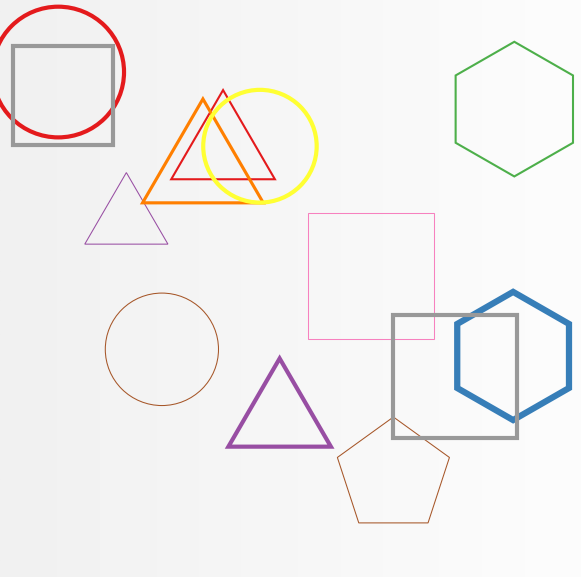[{"shape": "triangle", "thickness": 1, "radius": 0.51, "center": [0.384, 0.74]}, {"shape": "circle", "thickness": 2, "radius": 0.57, "center": [0.1, 0.874]}, {"shape": "hexagon", "thickness": 3, "radius": 0.55, "center": [0.883, 0.383]}, {"shape": "hexagon", "thickness": 1, "radius": 0.58, "center": [0.885, 0.81]}, {"shape": "triangle", "thickness": 2, "radius": 0.51, "center": [0.481, 0.277]}, {"shape": "triangle", "thickness": 0.5, "radius": 0.41, "center": [0.217, 0.618]}, {"shape": "triangle", "thickness": 1.5, "radius": 0.6, "center": [0.349, 0.708]}, {"shape": "circle", "thickness": 2, "radius": 0.49, "center": [0.447, 0.746]}, {"shape": "circle", "thickness": 0.5, "radius": 0.49, "center": [0.279, 0.394]}, {"shape": "pentagon", "thickness": 0.5, "radius": 0.51, "center": [0.677, 0.176]}, {"shape": "square", "thickness": 0.5, "radius": 0.55, "center": [0.638, 0.521]}, {"shape": "square", "thickness": 2, "radius": 0.43, "center": [0.108, 0.833]}, {"shape": "square", "thickness": 2, "radius": 0.53, "center": [0.783, 0.348]}]